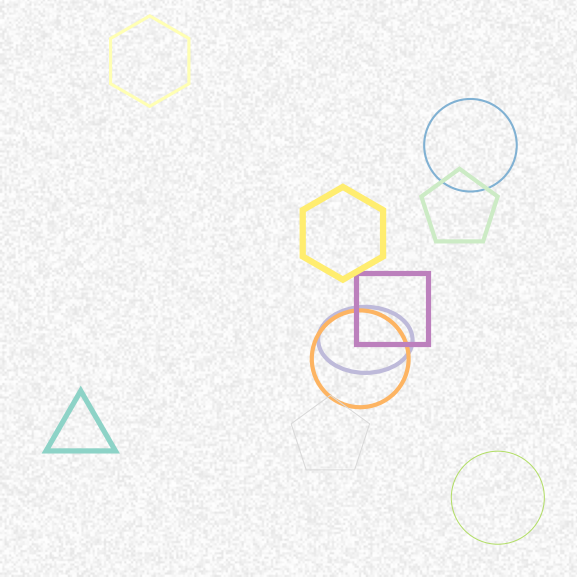[{"shape": "triangle", "thickness": 2.5, "radius": 0.35, "center": [0.14, 0.253]}, {"shape": "hexagon", "thickness": 1.5, "radius": 0.39, "center": [0.259, 0.893]}, {"shape": "oval", "thickness": 2, "radius": 0.41, "center": [0.633, 0.411]}, {"shape": "circle", "thickness": 1, "radius": 0.4, "center": [0.815, 0.748]}, {"shape": "circle", "thickness": 2, "radius": 0.42, "center": [0.624, 0.378]}, {"shape": "circle", "thickness": 0.5, "radius": 0.4, "center": [0.862, 0.137]}, {"shape": "pentagon", "thickness": 0.5, "radius": 0.36, "center": [0.572, 0.243]}, {"shape": "square", "thickness": 2.5, "radius": 0.31, "center": [0.679, 0.465]}, {"shape": "pentagon", "thickness": 2, "radius": 0.35, "center": [0.796, 0.637]}, {"shape": "hexagon", "thickness": 3, "radius": 0.4, "center": [0.594, 0.595]}]